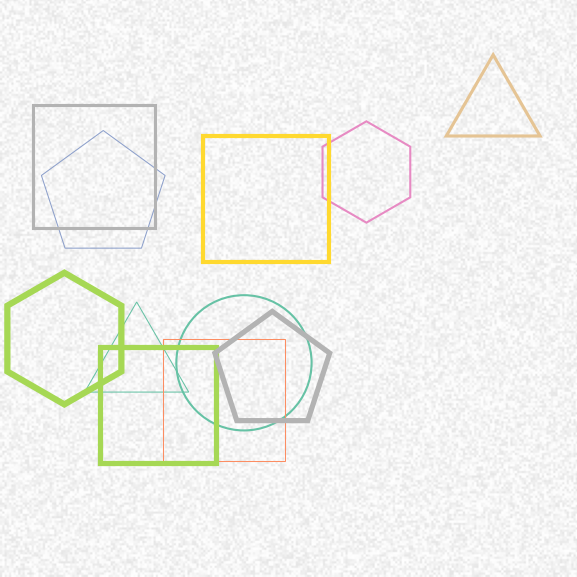[{"shape": "triangle", "thickness": 0.5, "radius": 0.52, "center": [0.237, 0.372]}, {"shape": "circle", "thickness": 1, "radius": 0.59, "center": [0.422, 0.371]}, {"shape": "square", "thickness": 0.5, "radius": 0.53, "center": [0.388, 0.306]}, {"shape": "pentagon", "thickness": 0.5, "radius": 0.56, "center": [0.179, 0.661]}, {"shape": "hexagon", "thickness": 1, "radius": 0.44, "center": [0.634, 0.701]}, {"shape": "hexagon", "thickness": 3, "radius": 0.57, "center": [0.111, 0.413]}, {"shape": "square", "thickness": 2.5, "radius": 0.5, "center": [0.273, 0.298]}, {"shape": "square", "thickness": 2, "radius": 0.54, "center": [0.461, 0.654]}, {"shape": "triangle", "thickness": 1.5, "radius": 0.47, "center": [0.854, 0.811]}, {"shape": "pentagon", "thickness": 2.5, "radius": 0.52, "center": [0.471, 0.355]}, {"shape": "square", "thickness": 1.5, "radius": 0.53, "center": [0.163, 0.711]}]